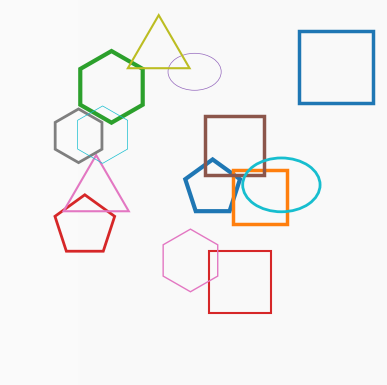[{"shape": "pentagon", "thickness": 3, "radius": 0.37, "center": [0.549, 0.512]}, {"shape": "square", "thickness": 2.5, "radius": 0.47, "center": [0.867, 0.826]}, {"shape": "square", "thickness": 2.5, "radius": 0.35, "center": [0.67, 0.489]}, {"shape": "hexagon", "thickness": 3, "radius": 0.47, "center": [0.288, 0.774]}, {"shape": "square", "thickness": 1.5, "radius": 0.4, "center": [0.618, 0.268]}, {"shape": "pentagon", "thickness": 2, "radius": 0.41, "center": [0.219, 0.413]}, {"shape": "oval", "thickness": 0.5, "radius": 0.34, "center": [0.502, 0.814]}, {"shape": "square", "thickness": 2.5, "radius": 0.38, "center": [0.606, 0.623]}, {"shape": "triangle", "thickness": 1.5, "radius": 0.49, "center": [0.248, 0.5]}, {"shape": "hexagon", "thickness": 1, "radius": 0.41, "center": [0.491, 0.324]}, {"shape": "hexagon", "thickness": 2, "radius": 0.35, "center": [0.203, 0.647]}, {"shape": "triangle", "thickness": 1.5, "radius": 0.46, "center": [0.41, 0.869]}, {"shape": "hexagon", "thickness": 0.5, "radius": 0.37, "center": [0.265, 0.65]}, {"shape": "oval", "thickness": 2, "radius": 0.5, "center": [0.726, 0.52]}]